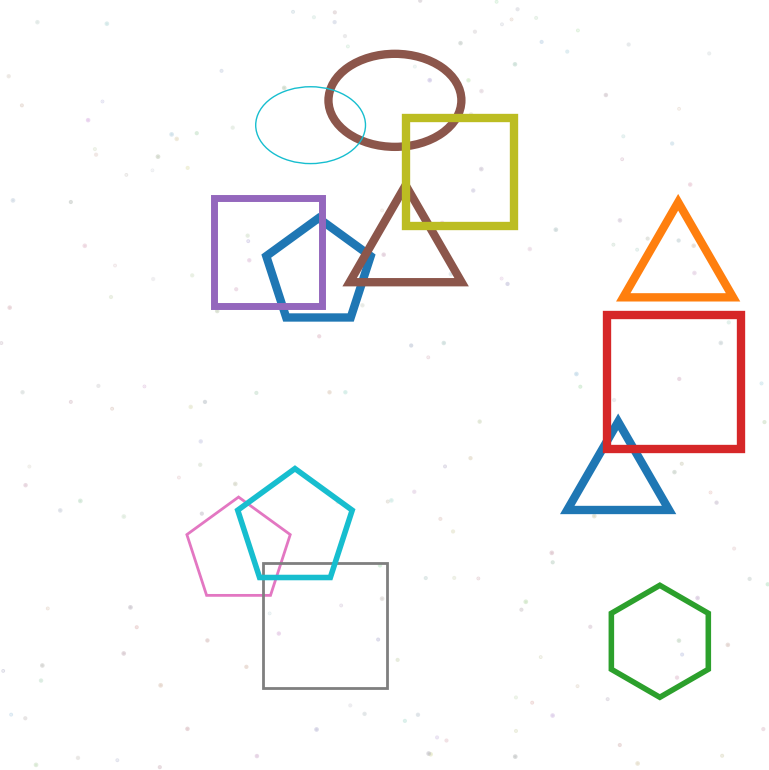[{"shape": "pentagon", "thickness": 3, "radius": 0.36, "center": [0.414, 0.645]}, {"shape": "triangle", "thickness": 3, "radius": 0.38, "center": [0.803, 0.376]}, {"shape": "triangle", "thickness": 3, "radius": 0.41, "center": [0.881, 0.655]}, {"shape": "hexagon", "thickness": 2, "radius": 0.36, "center": [0.857, 0.167]}, {"shape": "square", "thickness": 3, "radius": 0.44, "center": [0.876, 0.504]}, {"shape": "square", "thickness": 2.5, "radius": 0.35, "center": [0.349, 0.673]}, {"shape": "oval", "thickness": 3, "radius": 0.43, "center": [0.513, 0.87]}, {"shape": "triangle", "thickness": 3, "radius": 0.42, "center": [0.527, 0.675]}, {"shape": "pentagon", "thickness": 1, "radius": 0.35, "center": [0.31, 0.284]}, {"shape": "square", "thickness": 1, "radius": 0.4, "center": [0.422, 0.188]}, {"shape": "square", "thickness": 3, "radius": 0.35, "center": [0.597, 0.777]}, {"shape": "pentagon", "thickness": 2, "radius": 0.39, "center": [0.383, 0.313]}, {"shape": "oval", "thickness": 0.5, "radius": 0.36, "center": [0.403, 0.837]}]